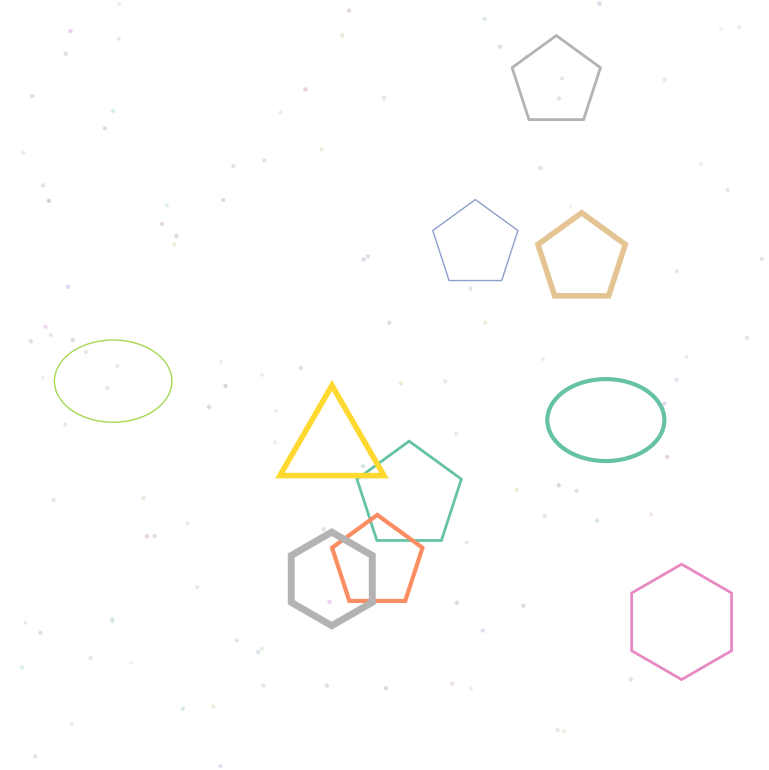[{"shape": "oval", "thickness": 1.5, "radius": 0.38, "center": [0.787, 0.454]}, {"shape": "pentagon", "thickness": 1, "radius": 0.36, "center": [0.531, 0.356]}, {"shape": "pentagon", "thickness": 1.5, "radius": 0.31, "center": [0.49, 0.27]}, {"shape": "pentagon", "thickness": 0.5, "radius": 0.29, "center": [0.617, 0.683]}, {"shape": "hexagon", "thickness": 1, "radius": 0.37, "center": [0.885, 0.192]}, {"shape": "oval", "thickness": 0.5, "radius": 0.38, "center": [0.147, 0.505]}, {"shape": "triangle", "thickness": 2, "radius": 0.39, "center": [0.431, 0.421]}, {"shape": "pentagon", "thickness": 2, "radius": 0.3, "center": [0.755, 0.664]}, {"shape": "pentagon", "thickness": 1, "radius": 0.3, "center": [0.722, 0.893]}, {"shape": "hexagon", "thickness": 2.5, "radius": 0.3, "center": [0.431, 0.248]}]